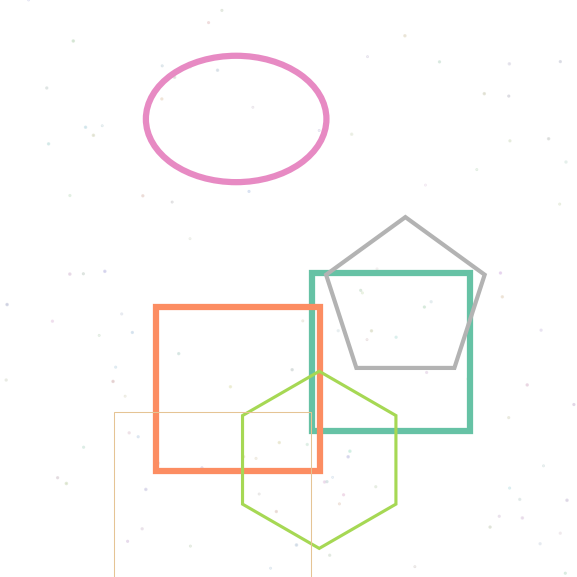[{"shape": "square", "thickness": 3, "radius": 0.68, "center": [0.677, 0.39]}, {"shape": "square", "thickness": 3, "radius": 0.71, "center": [0.412, 0.326]}, {"shape": "oval", "thickness": 3, "radius": 0.78, "center": [0.409, 0.793]}, {"shape": "hexagon", "thickness": 1.5, "radius": 0.77, "center": [0.553, 0.203]}, {"shape": "square", "thickness": 0.5, "radius": 0.86, "center": [0.368, 0.115]}, {"shape": "pentagon", "thickness": 2, "radius": 0.72, "center": [0.702, 0.479]}]